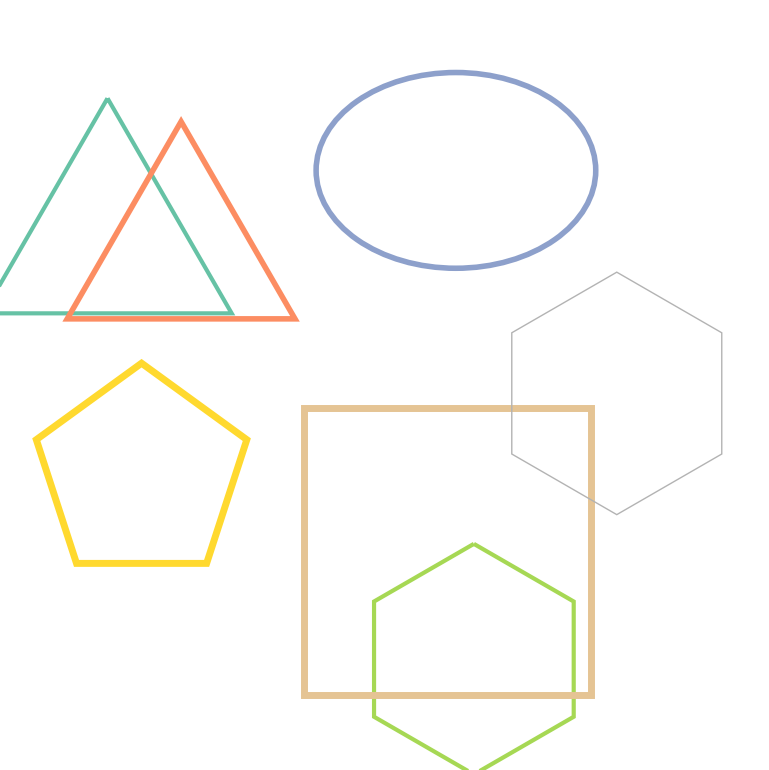[{"shape": "triangle", "thickness": 1.5, "radius": 0.93, "center": [0.14, 0.686]}, {"shape": "triangle", "thickness": 2, "radius": 0.85, "center": [0.235, 0.671]}, {"shape": "oval", "thickness": 2, "radius": 0.91, "center": [0.592, 0.779]}, {"shape": "hexagon", "thickness": 1.5, "radius": 0.75, "center": [0.615, 0.144]}, {"shape": "pentagon", "thickness": 2.5, "radius": 0.72, "center": [0.184, 0.385]}, {"shape": "square", "thickness": 2.5, "radius": 0.93, "center": [0.581, 0.284]}, {"shape": "hexagon", "thickness": 0.5, "radius": 0.79, "center": [0.801, 0.489]}]